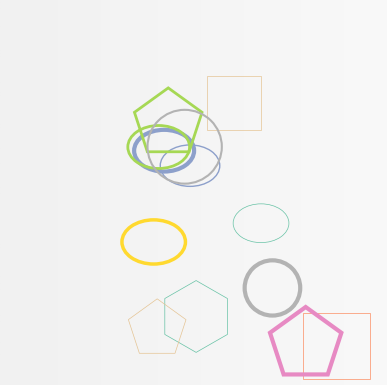[{"shape": "oval", "thickness": 0.5, "radius": 0.36, "center": [0.674, 0.42]}, {"shape": "hexagon", "thickness": 0.5, "radius": 0.47, "center": [0.506, 0.178]}, {"shape": "square", "thickness": 0.5, "radius": 0.43, "center": [0.869, 0.101]}, {"shape": "oval", "thickness": 1, "radius": 0.38, "center": [0.49, 0.57]}, {"shape": "oval", "thickness": 3, "radius": 0.39, "center": [0.424, 0.609]}, {"shape": "pentagon", "thickness": 3, "radius": 0.48, "center": [0.789, 0.106]}, {"shape": "oval", "thickness": 2, "radius": 0.4, "center": [0.41, 0.618]}, {"shape": "pentagon", "thickness": 2, "radius": 0.46, "center": [0.434, 0.68]}, {"shape": "oval", "thickness": 2.5, "radius": 0.41, "center": [0.397, 0.372]}, {"shape": "square", "thickness": 0.5, "radius": 0.35, "center": [0.603, 0.734]}, {"shape": "pentagon", "thickness": 0.5, "radius": 0.39, "center": [0.406, 0.146]}, {"shape": "circle", "thickness": 3, "radius": 0.36, "center": [0.703, 0.252]}, {"shape": "circle", "thickness": 1.5, "radius": 0.48, "center": [0.477, 0.619]}]